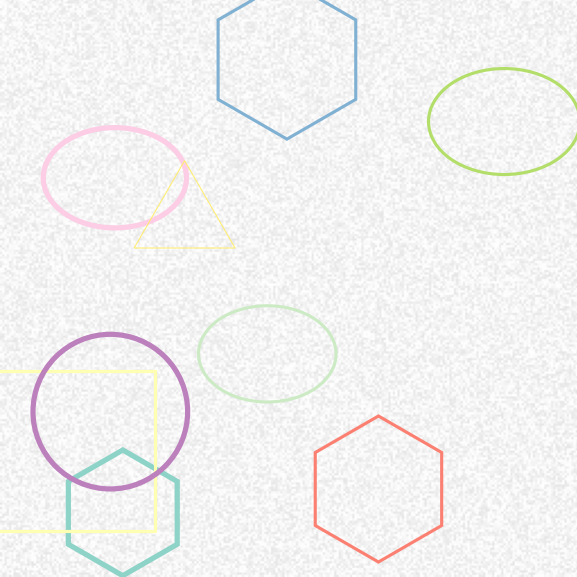[{"shape": "hexagon", "thickness": 2.5, "radius": 0.54, "center": [0.213, 0.111]}, {"shape": "square", "thickness": 1.5, "radius": 0.7, "center": [0.13, 0.218]}, {"shape": "hexagon", "thickness": 1.5, "radius": 0.63, "center": [0.655, 0.152]}, {"shape": "hexagon", "thickness": 1.5, "radius": 0.69, "center": [0.497, 0.896]}, {"shape": "oval", "thickness": 1.5, "radius": 0.66, "center": [0.873, 0.789]}, {"shape": "oval", "thickness": 2.5, "radius": 0.62, "center": [0.199, 0.691]}, {"shape": "circle", "thickness": 2.5, "radius": 0.67, "center": [0.191, 0.286]}, {"shape": "oval", "thickness": 1.5, "radius": 0.6, "center": [0.463, 0.386]}, {"shape": "triangle", "thickness": 0.5, "radius": 0.5, "center": [0.32, 0.62]}]